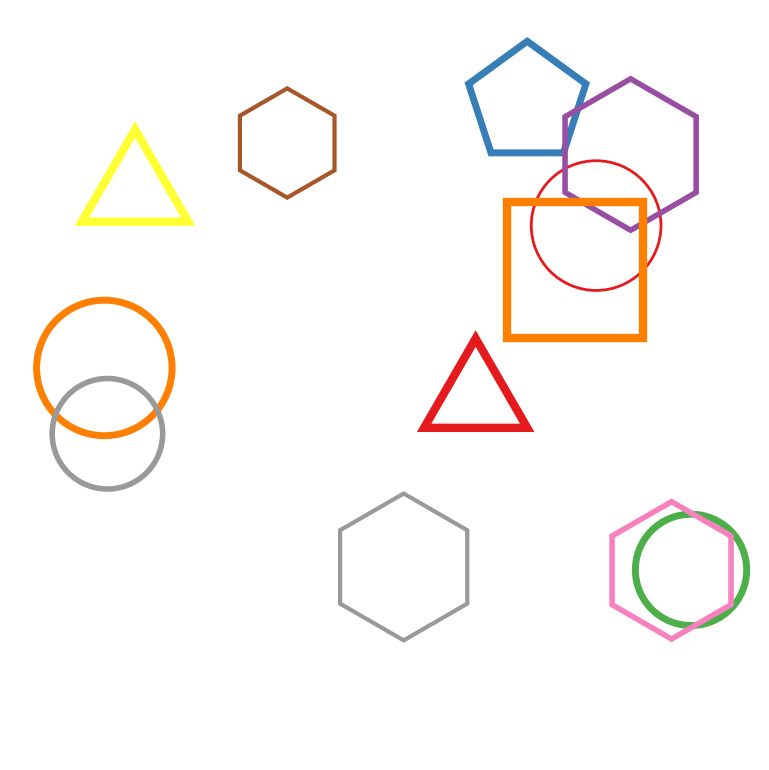[{"shape": "circle", "thickness": 1, "radius": 0.42, "center": [0.774, 0.707]}, {"shape": "triangle", "thickness": 3, "radius": 0.39, "center": [0.618, 0.483]}, {"shape": "pentagon", "thickness": 2.5, "radius": 0.4, "center": [0.685, 0.866]}, {"shape": "circle", "thickness": 2.5, "radius": 0.36, "center": [0.897, 0.26]}, {"shape": "hexagon", "thickness": 2, "radius": 0.49, "center": [0.819, 0.799]}, {"shape": "circle", "thickness": 2.5, "radius": 0.44, "center": [0.136, 0.522]}, {"shape": "square", "thickness": 3, "radius": 0.44, "center": [0.747, 0.65]}, {"shape": "triangle", "thickness": 3, "radius": 0.4, "center": [0.175, 0.752]}, {"shape": "hexagon", "thickness": 1.5, "radius": 0.35, "center": [0.373, 0.814]}, {"shape": "hexagon", "thickness": 2, "radius": 0.45, "center": [0.872, 0.259]}, {"shape": "circle", "thickness": 2, "radius": 0.36, "center": [0.14, 0.437]}, {"shape": "hexagon", "thickness": 1.5, "radius": 0.48, "center": [0.524, 0.264]}]